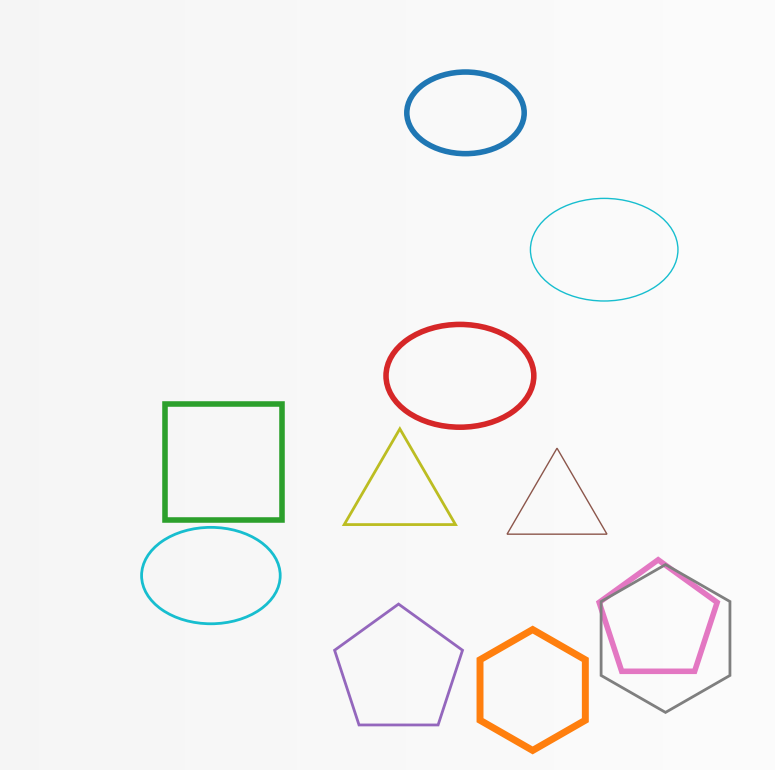[{"shape": "oval", "thickness": 2, "radius": 0.38, "center": [0.601, 0.853]}, {"shape": "hexagon", "thickness": 2.5, "radius": 0.39, "center": [0.687, 0.104]}, {"shape": "square", "thickness": 2, "radius": 0.38, "center": [0.289, 0.4]}, {"shape": "oval", "thickness": 2, "radius": 0.48, "center": [0.593, 0.512]}, {"shape": "pentagon", "thickness": 1, "radius": 0.43, "center": [0.514, 0.129]}, {"shape": "triangle", "thickness": 0.5, "radius": 0.37, "center": [0.719, 0.343]}, {"shape": "pentagon", "thickness": 2, "radius": 0.4, "center": [0.849, 0.193]}, {"shape": "hexagon", "thickness": 1, "radius": 0.48, "center": [0.859, 0.171]}, {"shape": "triangle", "thickness": 1, "radius": 0.41, "center": [0.516, 0.36]}, {"shape": "oval", "thickness": 0.5, "radius": 0.48, "center": [0.78, 0.676]}, {"shape": "oval", "thickness": 1, "radius": 0.45, "center": [0.272, 0.253]}]